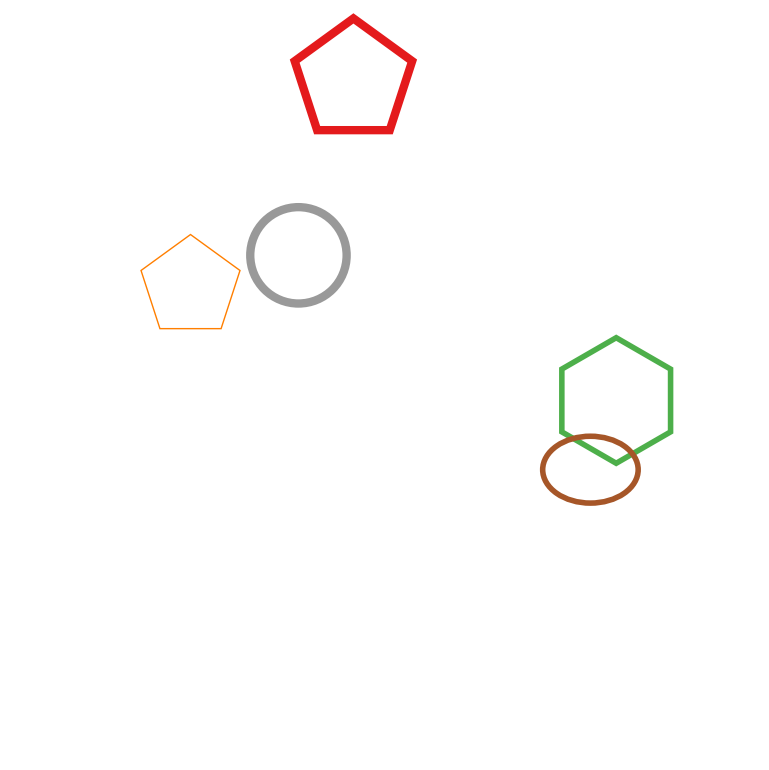[{"shape": "pentagon", "thickness": 3, "radius": 0.4, "center": [0.459, 0.896]}, {"shape": "hexagon", "thickness": 2, "radius": 0.41, "center": [0.8, 0.48]}, {"shape": "pentagon", "thickness": 0.5, "radius": 0.34, "center": [0.247, 0.628]}, {"shape": "oval", "thickness": 2, "radius": 0.31, "center": [0.767, 0.39]}, {"shape": "circle", "thickness": 3, "radius": 0.31, "center": [0.388, 0.668]}]